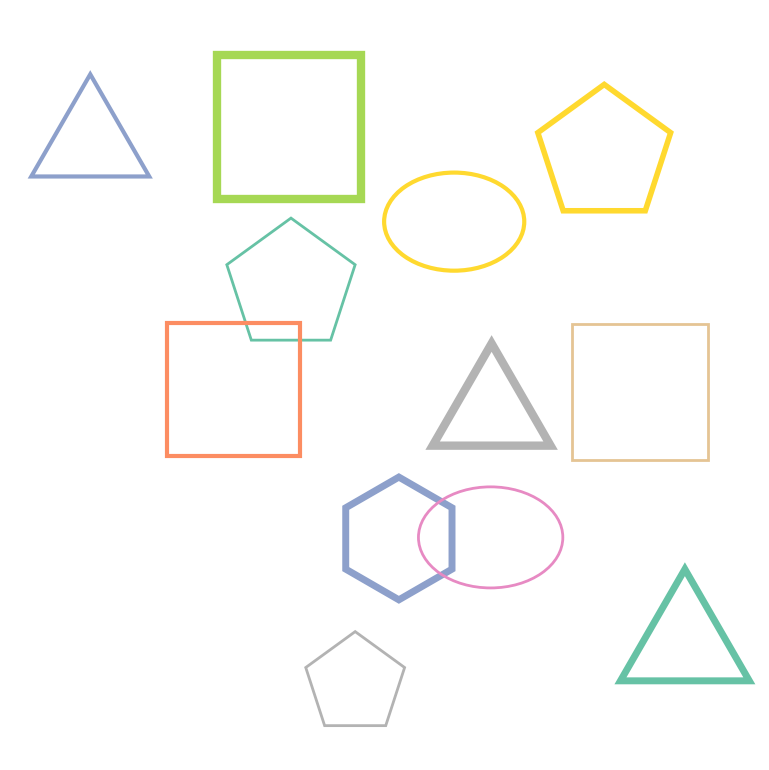[{"shape": "pentagon", "thickness": 1, "radius": 0.44, "center": [0.378, 0.629]}, {"shape": "triangle", "thickness": 2.5, "radius": 0.48, "center": [0.889, 0.164]}, {"shape": "square", "thickness": 1.5, "radius": 0.43, "center": [0.303, 0.494]}, {"shape": "triangle", "thickness": 1.5, "radius": 0.44, "center": [0.117, 0.815]}, {"shape": "hexagon", "thickness": 2.5, "radius": 0.4, "center": [0.518, 0.301]}, {"shape": "oval", "thickness": 1, "radius": 0.47, "center": [0.637, 0.302]}, {"shape": "square", "thickness": 3, "radius": 0.47, "center": [0.376, 0.835]}, {"shape": "pentagon", "thickness": 2, "radius": 0.45, "center": [0.785, 0.8]}, {"shape": "oval", "thickness": 1.5, "radius": 0.45, "center": [0.59, 0.712]}, {"shape": "square", "thickness": 1, "radius": 0.44, "center": [0.831, 0.491]}, {"shape": "triangle", "thickness": 3, "radius": 0.44, "center": [0.638, 0.465]}, {"shape": "pentagon", "thickness": 1, "radius": 0.34, "center": [0.461, 0.112]}]